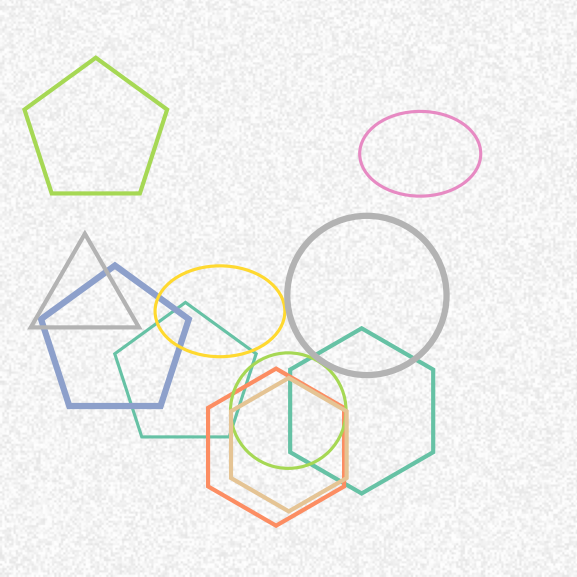[{"shape": "hexagon", "thickness": 2, "radius": 0.71, "center": [0.626, 0.288]}, {"shape": "pentagon", "thickness": 1.5, "radius": 0.64, "center": [0.321, 0.347]}, {"shape": "hexagon", "thickness": 2, "radius": 0.68, "center": [0.478, 0.225]}, {"shape": "pentagon", "thickness": 3, "radius": 0.67, "center": [0.199, 0.405]}, {"shape": "oval", "thickness": 1.5, "radius": 0.52, "center": [0.728, 0.733]}, {"shape": "pentagon", "thickness": 2, "radius": 0.65, "center": [0.166, 0.769]}, {"shape": "circle", "thickness": 1.5, "radius": 0.5, "center": [0.499, 0.288]}, {"shape": "oval", "thickness": 1.5, "radius": 0.56, "center": [0.381, 0.46]}, {"shape": "hexagon", "thickness": 2, "radius": 0.58, "center": [0.5, 0.229]}, {"shape": "triangle", "thickness": 2, "radius": 0.54, "center": [0.147, 0.486]}, {"shape": "circle", "thickness": 3, "radius": 0.69, "center": [0.635, 0.488]}]